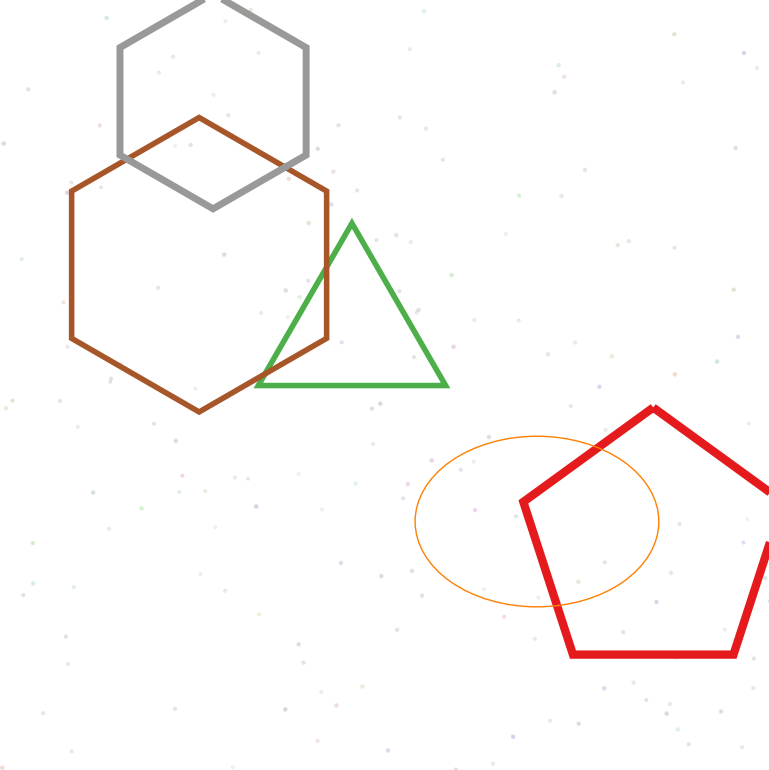[{"shape": "pentagon", "thickness": 3, "radius": 0.89, "center": [0.848, 0.293]}, {"shape": "triangle", "thickness": 2, "radius": 0.7, "center": [0.457, 0.57]}, {"shape": "oval", "thickness": 0.5, "radius": 0.79, "center": [0.697, 0.323]}, {"shape": "hexagon", "thickness": 2, "radius": 0.96, "center": [0.259, 0.656]}, {"shape": "hexagon", "thickness": 2.5, "radius": 0.7, "center": [0.277, 0.868]}]